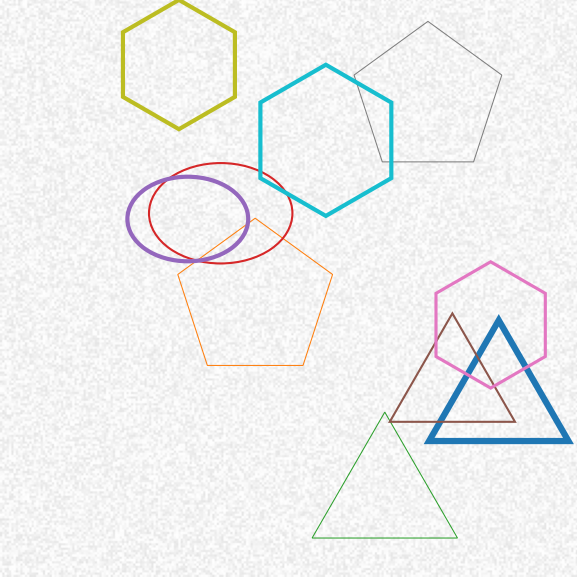[{"shape": "triangle", "thickness": 3, "radius": 0.7, "center": [0.864, 0.305]}, {"shape": "pentagon", "thickness": 0.5, "radius": 0.7, "center": [0.442, 0.48]}, {"shape": "triangle", "thickness": 0.5, "radius": 0.73, "center": [0.666, 0.14]}, {"shape": "oval", "thickness": 1, "radius": 0.62, "center": [0.382, 0.63]}, {"shape": "oval", "thickness": 2, "radius": 0.52, "center": [0.325, 0.62]}, {"shape": "triangle", "thickness": 1, "radius": 0.63, "center": [0.783, 0.331]}, {"shape": "hexagon", "thickness": 1.5, "radius": 0.55, "center": [0.85, 0.436]}, {"shape": "pentagon", "thickness": 0.5, "radius": 0.67, "center": [0.741, 0.828]}, {"shape": "hexagon", "thickness": 2, "radius": 0.56, "center": [0.31, 0.887]}, {"shape": "hexagon", "thickness": 2, "radius": 0.65, "center": [0.564, 0.756]}]